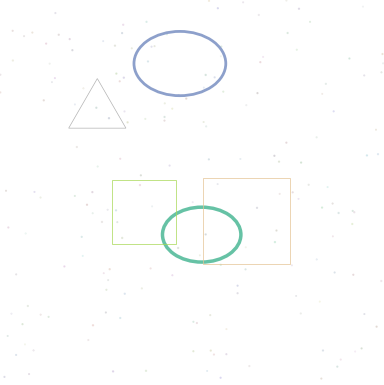[{"shape": "oval", "thickness": 2.5, "radius": 0.51, "center": [0.524, 0.391]}, {"shape": "oval", "thickness": 2, "radius": 0.6, "center": [0.467, 0.835]}, {"shape": "square", "thickness": 0.5, "radius": 0.42, "center": [0.374, 0.449]}, {"shape": "square", "thickness": 0.5, "radius": 0.56, "center": [0.641, 0.426]}, {"shape": "triangle", "thickness": 0.5, "radius": 0.43, "center": [0.253, 0.71]}]